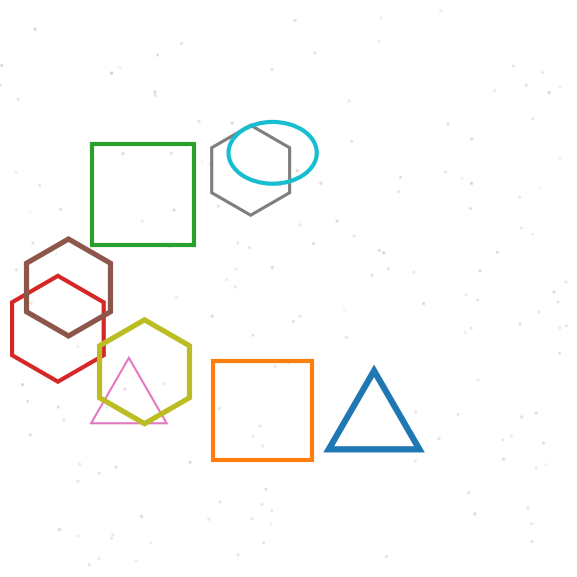[{"shape": "triangle", "thickness": 3, "radius": 0.45, "center": [0.648, 0.266]}, {"shape": "square", "thickness": 2, "radius": 0.43, "center": [0.455, 0.288]}, {"shape": "square", "thickness": 2, "radius": 0.44, "center": [0.248, 0.663]}, {"shape": "hexagon", "thickness": 2, "radius": 0.46, "center": [0.1, 0.43]}, {"shape": "hexagon", "thickness": 2.5, "radius": 0.42, "center": [0.119, 0.501]}, {"shape": "triangle", "thickness": 1, "radius": 0.38, "center": [0.223, 0.304]}, {"shape": "hexagon", "thickness": 1.5, "radius": 0.39, "center": [0.434, 0.704]}, {"shape": "hexagon", "thickness": 2.5, "radius": 0.45, "center": [0.25, 0.355]}, {"shape": "oval", "thickness": 2, "radius": 0.38, "center": [0.472, 0.735]}]